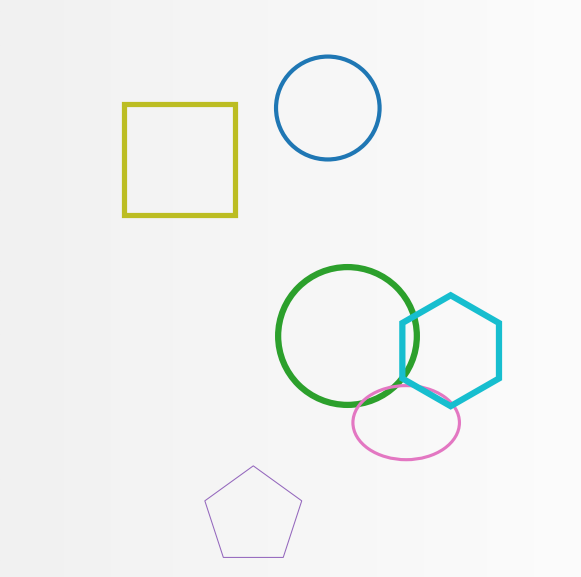[{"shape": "circle", "thickness": 2, "radius": 0.45, "center": [0.564, 0.812]}, {"shape": "circle", "thickness": 3, "radius": 0.6, "center": [0.598, 0.417]}, {"shape": "pentagon", "thickness": 0.5, "radius": 0.44, "center": [0.436, 0.105]}, {"shape": "oval", "thickness": 1.5, "radius": 0.46, "center": [0.699, 0.267]}, {"shape": "square", "thickness": 2.5, "radius": 0.48, "center": [0.308, 0.723]}, {"shape": "hexagon", "thickness": 3, "radius": 0.48, "center": [0.775, 0.392]}]